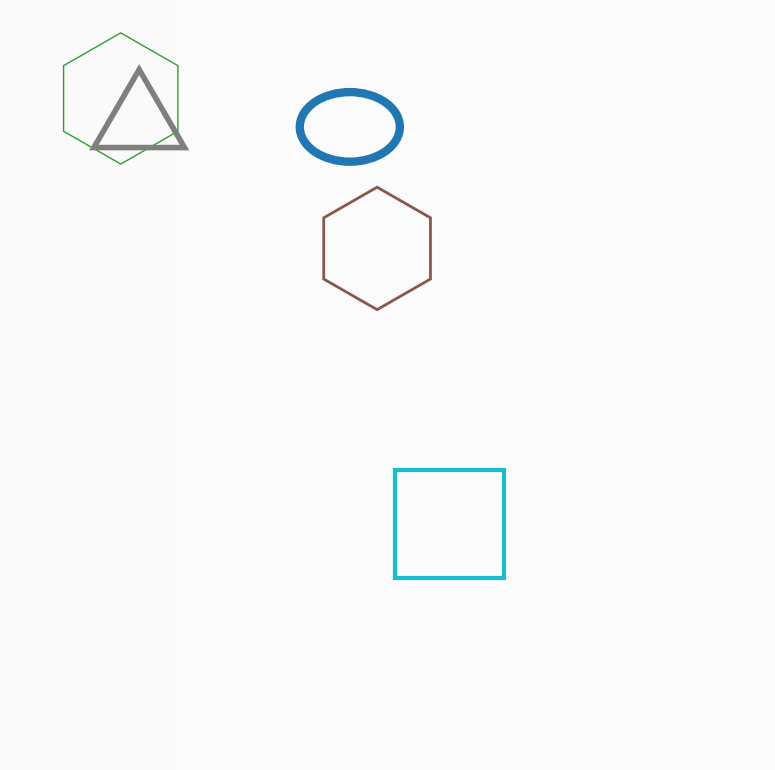[{"shape": "oval", "thickness": 3, "radius": 0.32, "center": [0.451, 0.835]}, {"shape": "hexagon", "thickness": 0.5, "radius": 0.43, "center": [0.156, 0.872]}, {"shape": "hexagon", "thickness": 1, "radius": 0.4, "center": [0.487, 0.677]}, {"shape": "triangle", "thickness": 2, "radius": 0.34, "center": [0.18, 0.842]}, {"shape": "square", "thickness": 1.5, "radius": 0.35, "center": [0.58, 0.32]}]